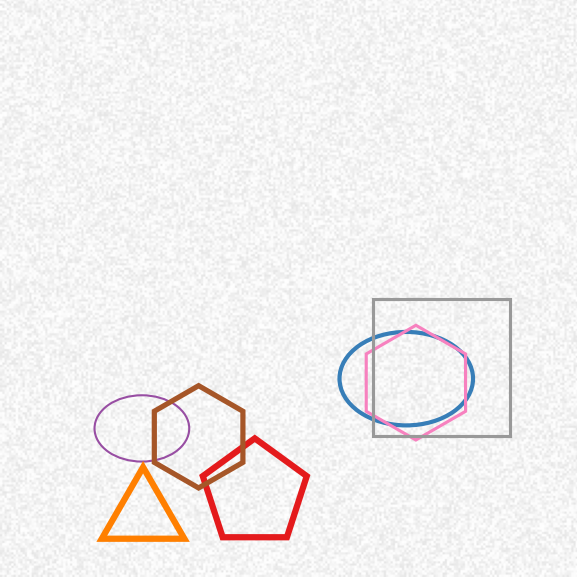[{"shape": "pentagon", "thickness": 3, "radius": 0.47, "center": [0.441, 0.145]}, {"shape": "oval", "thickness": 2, "radius": 0.58, "center": [0.703, 0.343]}, {"shape": "oval", "thickness": 1, "radius": 0.41, "center": [0.246, 0.257]}, {"shape": "triangle", "thickness": 3, "radius": 0.41, "center": [0.248, 0.108]}, {"shape": "hexagon", "thickness": 2.5, "radius": 0.44, "center": [0.344, 0.243]}, {"shape": "hexagon", "thickness": 1.5, "radius": 0.5, "center": [0.72, 0.337]}, {"shape": "square", "thickness": 1.5, "radius": 0.59, "center": [0.765, 0.362]}]